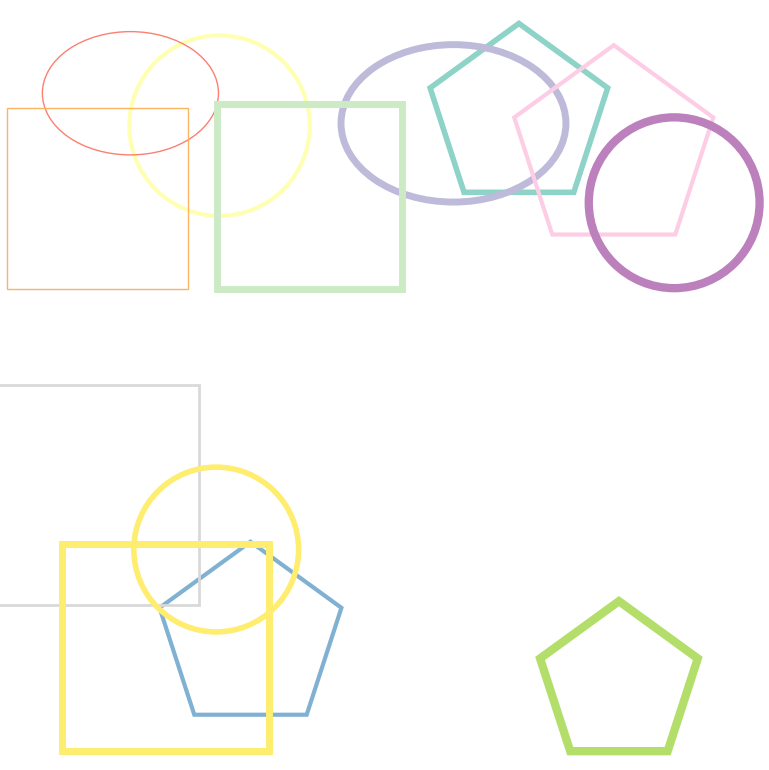[{"shape": "pentagon", "thickness": 2, "radius": 0.61, "center": [0.674, 0.848]}, {"shape": "circle", "thickness": 1.5, "radius": 0.59, "center": [0.285, 0.837]}, {"shape": "oval", "thickness": 2.5, "radius": 0.73, "center": [0.589, 0.84]}, {"shape": "oval", "thickness": 0.5, "radius": 0.57, "center": [0.169, 0.879]}, {"shape": "pentagon", "thickness": 1.5, "radius": 0.62, "center": [0.325, 0.172]}, {"shape": "square", "thickness": 0.5, "radius": 0.58, "center": [0.127, 0.742]}, {"shape": "pentagon", "thickness": 3, "radius": 0.54, "center": [0.804, 0.112]}, {"shape": "pentagon", "thickness": 1.5, "radius": 0.68, "center": [0.797, 0.805]}, {"shape": "square", "thickness": 1, "radius": 0.72, "center": [0.115, 0.357]}, {"shape": "circle", "thickness": 3, "radius": 0.55, "center": [0.876, 0.737]}, {"shape": "square", "thickness": 2.5, "radius": 0.6, "center": [0.402, 0.744]}, {"shape": "circle", "thickness": 2, "radius": 0.54, "center": [0.281, 0.286]}, {"shape": "square", "thickness": 2.5, "radius": 0.67, "center": [0.215, 0.159]}]